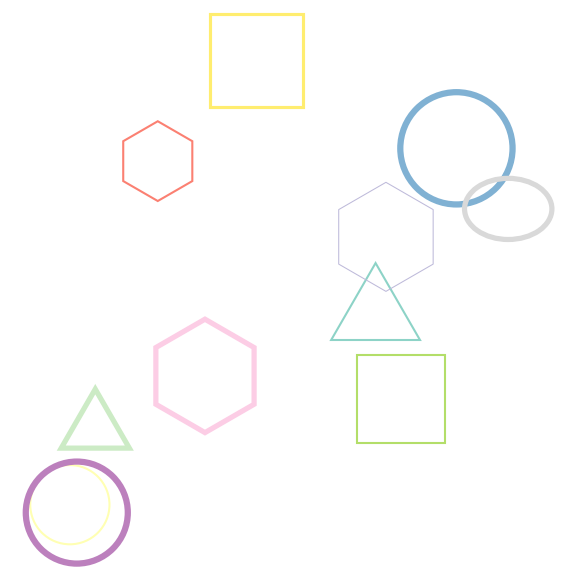[{"shape": "triangle", "thickness": 1, "radius": 0.44, "center": [0.65, 0.455]}, {"shape": "circle", "thickness": 1, "radius": 0.34, "center": [0.121, 0.125]}, {"shape": "hexagon", "thickness": 0.5, "radius": 0.47, "center": [0.668, 0.589]}, {"shape": "hexagon", "thickness": 1, "radius": 0.35, "center": [0.273, 0.72]}, {"shape": "circle", "thickness": 3, "radius": 0.49, "center": [0.79, 0.742]}, {"shape": "square", "thickness": 1, "radius": 0.38, "center": [0.695, 0.308]}, {"shape": "hexagon", "thickness": 2.5, "radius": 0.49, "center": [0.355, 0.348]}, {"shape": "oval", "thickness": 2.5, "radius": 0.38, "center": [0.88, 0.637]}, {"shape": "circle", "thickness": 3, "radius": 0.44, "center": [0.133, 0.112]}, {"shape": "triangle", "thickness": 2.5, "radius": 0.34, "center": [0.165, 0.257]}, {"shape": "square", "thickness": 1.5, "radius": 0.4, "center": [0.444, 0.894]}]